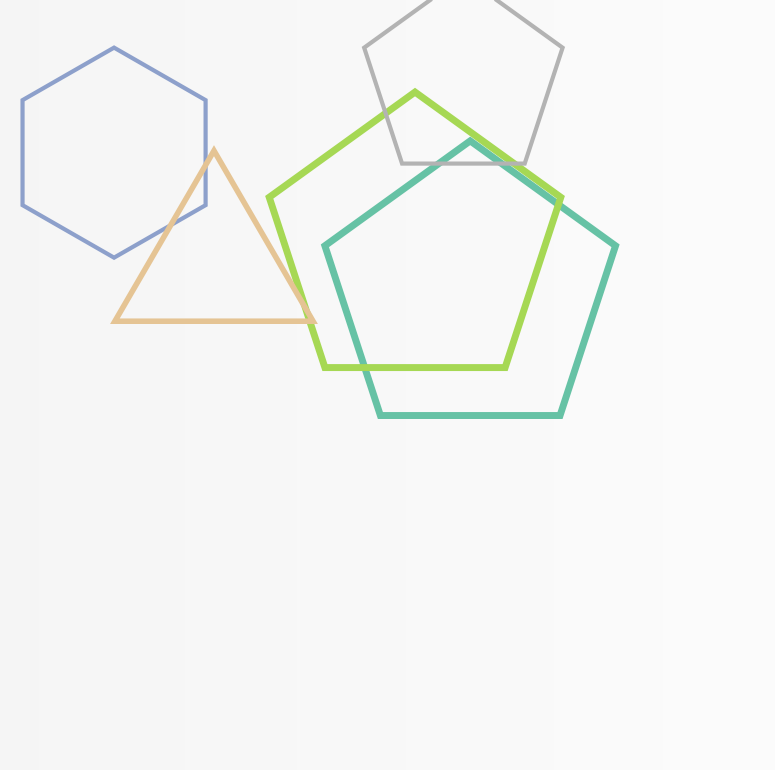[{"shape": "pentagon", "thickness": 2.5, "radius": 0.99, "center": [0.607, 0.62]}, {"shape": "hexagon", "thickness": 1.5, "radius": 0.68, "center": [0.147, 0.802]}, {"shape": "pentagon", "thickness": 2.5, "radius": 0.99, "center": [0.536, 0.683]}, {"shape": "triangle", "thickness": 2, "radius": 0.74, "center": [0.276, 0.657]}, {"shape": "pentagon", "thickness": 1.5, "radius": 0.67, "center": [0.598, 0.896]}]